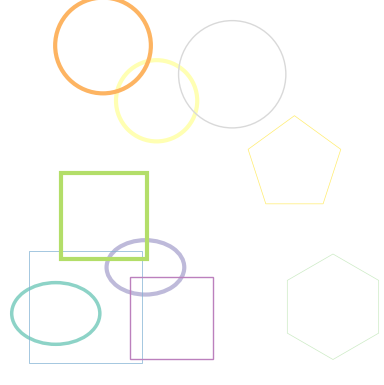[{"shape": "oval", "thickness": 2.5, "radius": 0.57, "center": [0.145, 0.186]}, {"shape": "circle", "thickness": 3, "radius": 0.53, "center": [0.407, 0.738]}, {"shape": "oval", "thickness": 3, "radius": 0.5, "center": [0.378, 0.306]}, {"shape": "square", "thickness": 0.5, "radius": 0.73, "center": [0.222, 0.203]}, {"shape": "circle", "thickness": 3, "radius": 0.62, "center": [0.268, 0.882]}, {"shape": "square", "thickness": 3, "radius": 0.56, "center": [0.27, 0.44]}, {"shape": "circle", "thickness": 1, "radius": 0.7, "center": [0.603, 0.807]}, {"shape": "square", "thickness": 1, "radius": 0.54, "center": [0.445, 0.174]}, {"shape": "hexagon", "thickness": 0.5, "radius": 0.68, "center": [0.865, 0.203]}, {"shape": "pentagon", "thickness": 0.5, "radius": 0.63, "center": [0.765, 0.573]}]